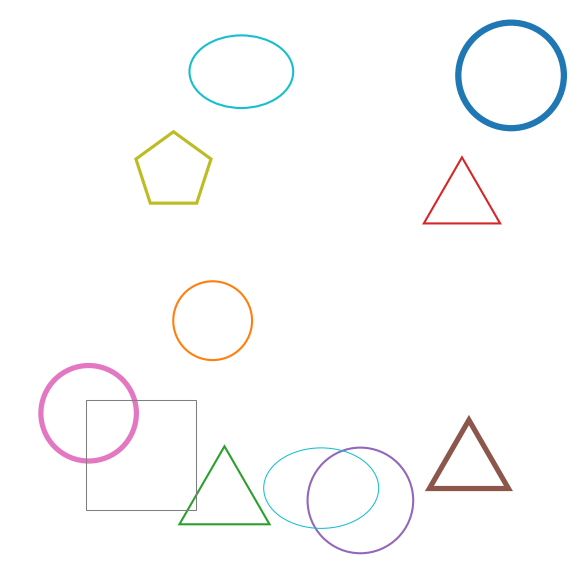[{"shape": "circle", "thickness": 3, "radius": 0.46, "center": [0.885, 0.869]}, {"shape": "circle", "thickness": 1, "radius": 0.34, "center": [0.368, 0.444]}, {"shape": "triangle", "thickness": 1, "radius": 0.45, "center": [0.389, 0.136]}, {"shape": "triangle", "thickness": 1, "radius": 0.38, "center": [0.8, 0.65]}, {"shape": "circle", "thickness": 1, "radius": 0.46, "center": [0.624, 0.133]}, {"shape": "triangle", "thickness": 2.5, "radius": 0.4, "center": [0.812, 0.193]}, {"shape": "circle", "thickness": 2.5, "radius": 0.41, "center": [0.153, 0.284]}, {"shape": "square", "thickness": 0.5, "radius": 0.48, "center": [0.244, 0.211]}, {"shape": "pentagon", "thickness": 1.5, "radius": 0.34, "center": [0.3, 0.703]}, {"shape": "oval", "thickness": 0.5, "radius": 0.5, "center": [0.556, 0.154]}, {"shape": "oval", "thickness": 1, "radius": 0.45, "center": [0.418, 0.875]}]